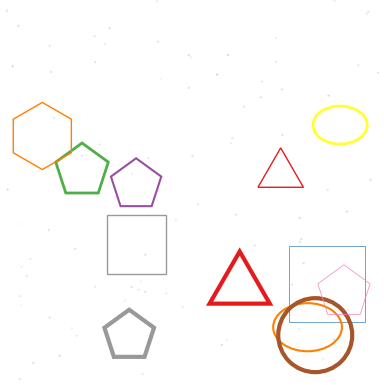[{"shape": "triangle", "thickness": 3, "radius": 0.45, "center": [0.623, 0.256]}, {"shape": "triangle", "thickness": 1, "radius": 0.34, "center": [0.729, 0.548]}, {"shape": "square", "thickness": 0.5, "radius": 0.5, "center": [0.849, 0.262]}, {"shape": "pentagon", "thickness": 2, "radius": 0.36, "center": [0.213, 0.557]}, {"shape": "pentagon", "thickness": 1.5, "radius": 0.34, "center": [0.354, 0.52]}, {"shape": "oval", "thickness": 1.5, "radius": 0.45, "center": [0.799, 0.15]}, {"shape": "hexagon", "thickness": 1, "radius": 0.44, "center": [0.11, 0.647]}, {"shape": "oval", "thickness": 2, "radius": 0.35, "center": [0.883, 0.675]}, {"shape": "circle", "thickness": 3, "radius": 0.48, "center": [0.819, 0.129]}, {"shape": "pentagon", "thickness": 0.5, "radius": 0.36, "center": [0.893, 0.241]}, {"shape": "square", "thickness": 1, "radius": 0.39, "center": [0.355, 0.364]}, {"shape": "pentagon", "thickness": 3, "radius": 0.34, "center": [0.336, 0.128]}]